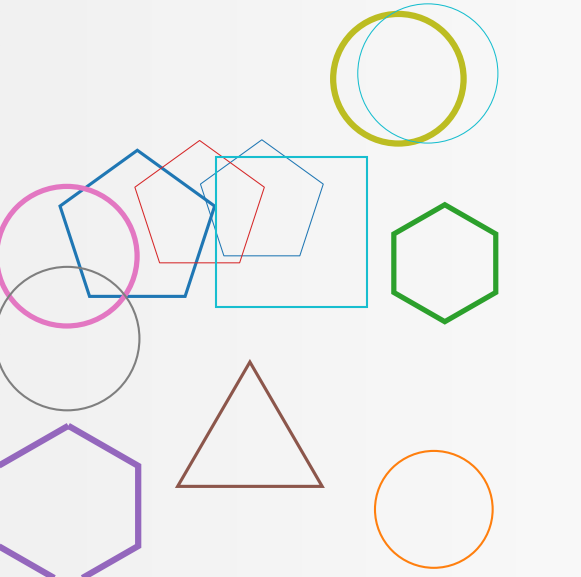[{"shape": "pentagon", "thickness": 1.5, "radius": 0.7, "center": [0.236, 0.599]}, {"shape": "pentagon", "thickness": 0.5, "radius": 0.56, "center": [0.45, 0.646]}, {"shape": "circle", "thickness": 1, "radius": 0.51, "center": [0.746, 0.117]}, {"shape": "hexagon", "thickness": 2.5, "radius": 0.51, "center": [0.765, 0.543]}, {"shape": "pentagon", "thickness": 0.5, "radius": 0.59, "center": [0.343, 0.639]}, {"shape": "hexagon", "thickness": 3, "radius": 0.69, "center": [0.118, 0.123]}, {"shape": "triangle", "thickness": 1.5, "radius": 0.72, "center": [0.43, 0.229]}, {"shape": "circle", "thickness": 2.5, "radius": 0.6, "center": [0.115, 0.556]}, {"shape": "circle", "thickness": 1, "radius": 0.62, "center": [0.116, 0.413]}, {"shape": "circle", "thickness": 3, "radius": 0.56, "center": [0.685, 0.863]}, {"shape": "circle", "thickness": 0.5, "radius": 0.6, "center": [0.736, 0.872]}, {"shape": "square", "thickness": 1, "radius": 0.65, "center": [0.501, 0.597]}]